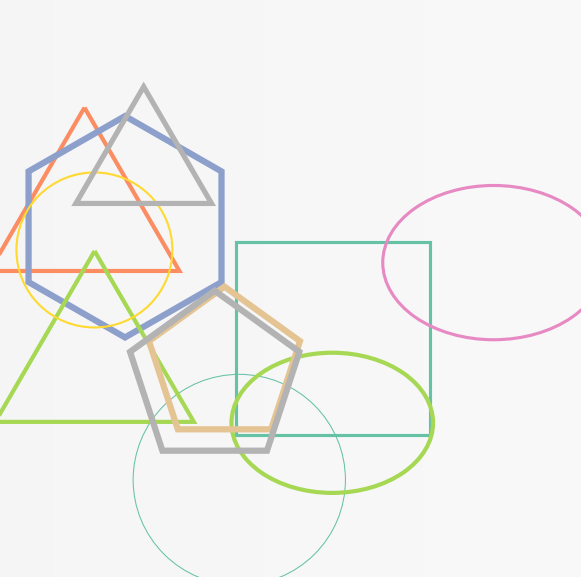[{"shape": "square", "thickness": 1.5, "radius": 0.83, "center": [0.572, 0.413]}, {"shape": "circle", "thickness": 0.5, "radius": 0.91, "center": [0.412, 0.168]}, {"shape": "triangle", "thickness": 2, "radius": 0.94, "center": [0.145, 0.624]}, {"shape": "hexagon", "thickness": 3, "radius": 0.96, "center": [0.215, 0.606]}, {"shape": "oval", "thickness": 1.5, "radius": 0.95, "center": [0.849, 0.544]}, {"shape": "oval", "thickness": 2, "radius": 0.87, "center": [0.572, 0.267]}, {"shape": "triangle", "thickness": 2, "radius": 0.99, "center": [0.163, 0.367]}, {"shape": "circle", "thickness": 1, "radius": 0.67, "center": [0.162, 0.566]}, {"shape": "pentagon", "thickness": 3, "radius": 0.68, "center": [0.386, 0.366]}, {"shape": "triangle", "thickness": 2.5, "radius": 0.67, "center": [0.247, 0.714]}, {"shape": "pentagon", "thickness": 3, "radius": 0.77, "center": [0.369, 0.343]}]